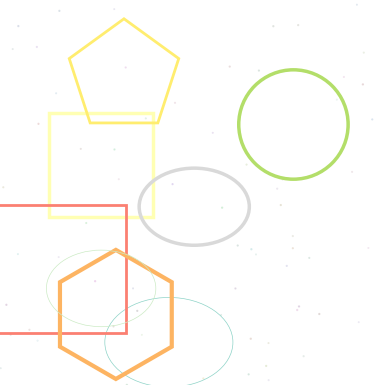[{"shape": "oval", "thickness": 0.5, "radius": 0.83, "center": [0.439, 0.111]}, {"shape": "square", "thickness": 2.5, "radius": 0.67, "center": [0.262, 0.571]}, {"shape": "square", "thickness": 2, "radius": 0.83, "center": [0.161, 0.301]}, {"shape": "hexagon", "thickness": 3, "radius": 0.84, "center": [0.301, 0.183]}, {"shape": "circle", "thickness": 2.5, "radius": 0.71, "center": [0.762, 0.677]}, {"shape": "oval", "thickness": 2.5, "radius": 0.72, "center": [0.505, 0.463]}, {"shape": "oval", "thickness": 0.5, "radius": 0.71, "center": [0.263, 0.251]}, {"shape": "pentagon", "thickness": 2, "radius": 0.75, "center": [0.322, 0.802]}]